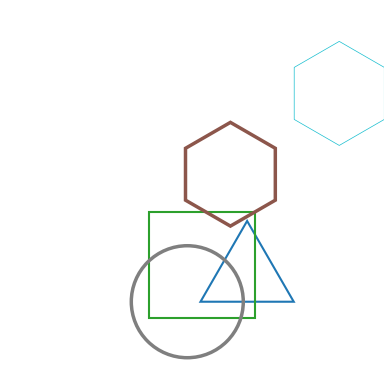[{"shape": "triangle", "thickness": 1.5, "radius": 0.7, "center": [0.642, 0.286]}, {"shape": "square", "thickness": 1.5, "radius": 0.69, "center": [0.525, 0.312]}, {"shape": "hexagon", "thickness": 2.5, "radius": 0.67, "center": [0.598, 0.547]}, {"shape": "circle", "thickness": 2.5, "radius": 0.73, "center": [0.486, 0.216]}, {"shape": "hexagon", "thickness": 0.5, "radius": 0.68, "center": [0.881, 0.757]}]